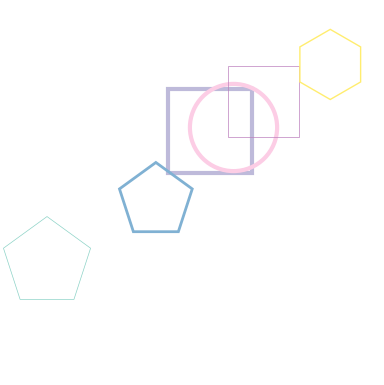[{"shape": "pentagon", "thickness": 0.5, "radius": 0.59, "center": [0.122, 0.319]}, {"shape": "square", "thickness": 3, "radius": 0.55, "center": [0.545, 0.659]}, {"shape": "pentagon", "thickness": 2, "radius": 0.5, "center": [0.405, 0.479]}, {"shape": "circle", "thickness": 3, "radius": 0.57, "center": [0.607, 0.669]}, {"shape": "square", "thickness": 0.5, "radius": 0.46, "center": [0.684, 0.736]}, {"shape": "hexagon", "thickness": 1, "radius": 0.46, "center": [0.858, 0.833]}]